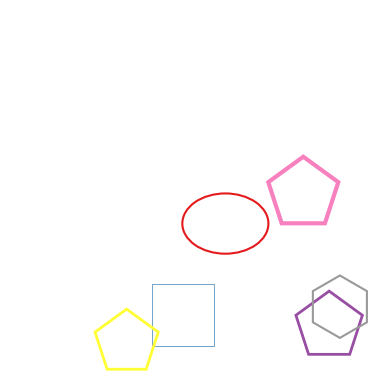[{"shape": "oval", "thickness": 1.5, "radius": 0.56, "center": [0.585, 0.419]}, {"shape": "square", "thickness": 0.5, "radius": 0.41, "center": [0.475, 0.182]}, {"shape": "pentagon", "thickness": 2, "radius": 0.45, "center": [0.855, 0.153]}, {"shape": "pentagon", "thickness": 2, "radius": 0.43, "center": [0.329, 0.111]}, {"shape": "pentagon", "thickness": 3, "radius": 0.48, "center": [0.788, 0.497]}, {"shape": "hexagon", "thickness": 1.5, "radius": 0.41, "center": [0.883, 0.203]}]